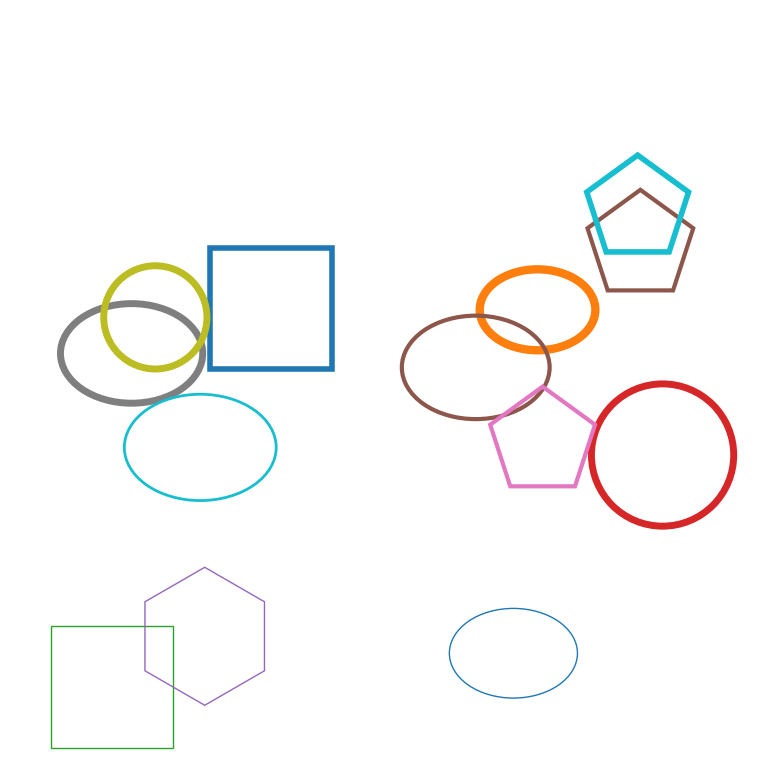[{"shape": "oval", "thickness": 0.5, "radius": 0.42, "center": [0.667, 0.152]}, {"shape": "square", "thickness": 2, "radius": 0.39, "center": [0.352, 0.599]}, {"shape": "oval", "thickness": 3, "radius": 0.38, "center": [0.698, 0.598]}, {"shape": "square", "thickness": 0.5, "radius": 0.39, "center": [0.146, 0.108]}, {"shape": "circle", "thickness": 2.5, "radius": 0.46, "center": [0.86, 0.409]}, {"shape": "hexagon", "thickness": 0.5, "radius": 0.45, "center": [0.266, 0.174]}, {"shape": "pentagon", "thickness": 1.5, "radius": 0.36, "center": [0.832, 0.681]}, {"shape": "oval", "thickness": 1.5, "radius": 0.48, "center": [0.618, 0.523]}, {"shape": "pentagon", "thickness": 1.5, "radius": 0.36, "center": [0.705, 0.426]}, {"shape": "oval", "thickness": 2.5, "radius": 0.46, "center": [0.171, 0.541]}, {"shape": "circle", "thickness": 2.5, "radius": 0.34, "center": [0.202, 0.588]}, {"shape": "pentagon", "thickness": 2, "radius": 0.35, "center": [0.828, 0.729]}, {"shape": "oval", "thickness": 1, "radius": 0.49, "center": [0.26, 0.419]}]